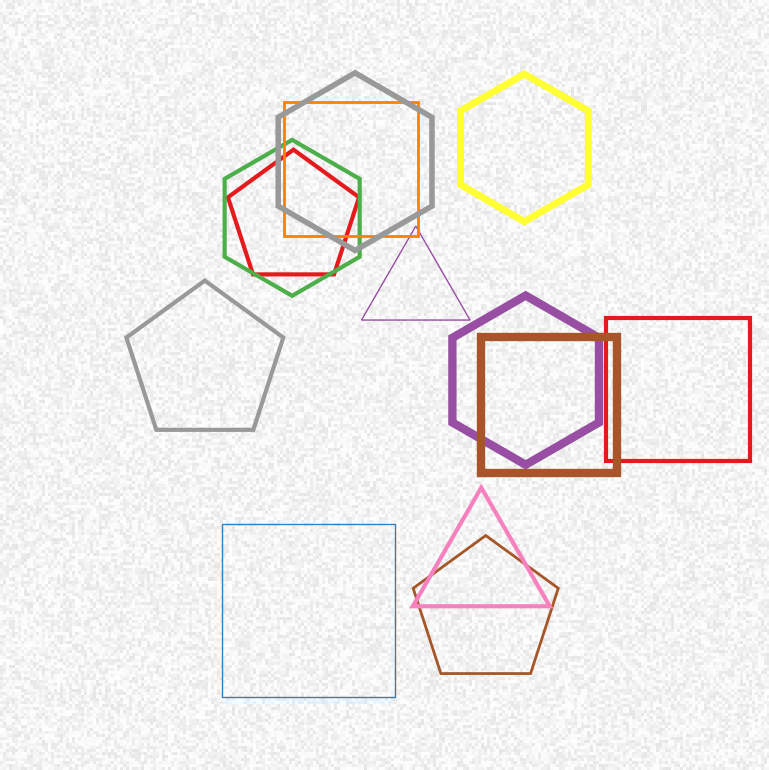[{"shape": "pentagon", "thickness": 1.5, "radius": 0.45, "center": [0.381, 0.716]}, {"shape": "square", "thickness": 1.5, "radius": 0.47, "center": [0.88, 0.494]}, {"shape": "square", "thickness": 0.5, "radius": 0.56, "center": [0.401, 0.207]}, {"shape": "hexagon", "thickness": 1.5, "radius": 0.51, "center": [0.379, 0.717]}, {"shape": "triangle", "thickness": 0.5, "radius": 0.41, "center": [0.54, 0.625]}, {"shape": "hexagon", "thickness": 3, "radius": 0.55, "center": [0.683, 0.506]}, {"shape": "square", "thickness": 1, "radius": 0.44, "center": [0.456, 0.78]}, {"shape": "hexagon", "thickness": 2.5, "radius": 0.48, "center": [0.681, 0.808]}, {"shape": "pentagon", "thickness": 1, "radius": 0.5, "center": [0.631, 0.205]}, {"shape": "square", "thickness": 3, "radius": 0.44, "center": [0.713, 0.474]}, {"shape": "triangle", "thickness": 1.5, "radius": 0.51, "center": [0.625, 0.264]}, {"shape": "hexagon", "thickness": 2, "radius": 0.58, "center": [0.461, 0.79]}, {"shape": "pentagon", "thickness": 1.5, "radius": 0.54, "center": [0.266, 0.528]}]